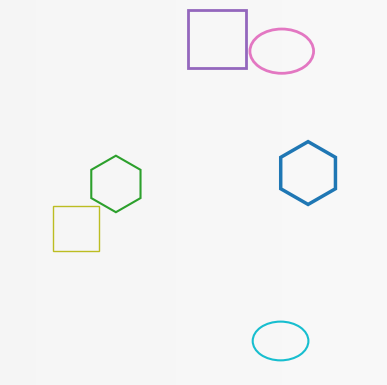[{"shape": "hexagon", "thickness": 2.5, "radius": 0.41, "center": [0.795, 0.551]}, {"shape": "hexagon", "thickness": 1.5, "radius": 0.37, "center": [0.299, 0.522]}, {"shape": "square", "thickness": 2, "radius": 0.37, "center": [0.561, 0.898]}, {"shape": "oval", "thickness": 2, "radius": 0.41, "center": [0.727, 0.867]}, {"shape": "square", "thickness": 1, "radius": 0.3, "center": [0.197, 0.406]}, {"shape": "oval", "thickness": 1.5, "radius": 0.36, "center": [0.724, 0.114]}]